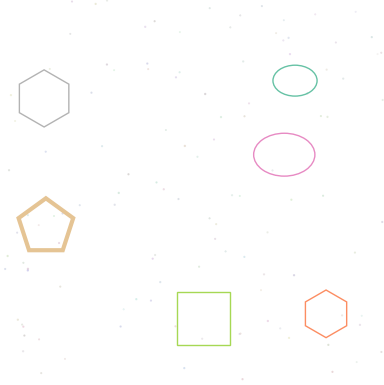[{"shape": "oval", "thickness": 1, "radius": 0.29, "center": [0.766, 0.791]}, {"shape": "hexagon", "thickness": 1, "radius": 0.31, "center": [0.847, 0.185]}, {"shape": "oval", "thickness": 1, "radius": 0.4, "center": [0.738, 0.598]}, {"shape": "square", "thickness": 1, "radius": 0.35, "center": [0.528, 0.172]}, {"shape": "pentagon", "thickness": 3, "radius": 0.37, "center": [0.119, 0.41]}, {"shape": "hexagon", "thickness": 1, "radius": 0.37, "center": [0.115, 0.744]}]